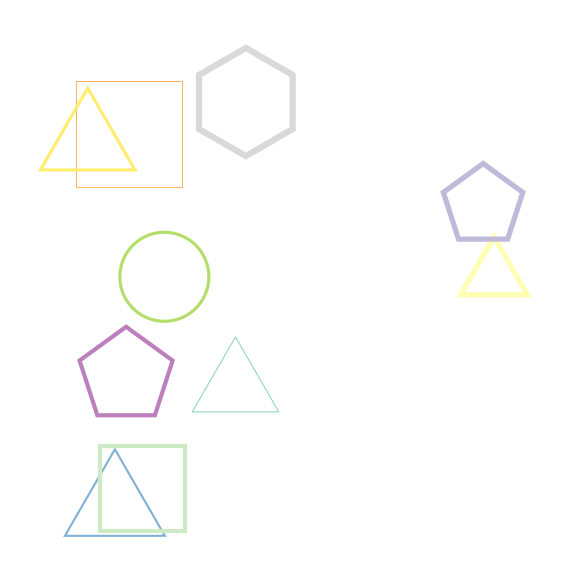[{"shape": "triangle", "thickness": 0.5, "radius": 0.43, "center": [0.408, 0.329]}, {"shape": "triangle", "thickness": 2.5, "radius": 0.33, "center": [0.855, 0.522]}, {"shape": "pentagon", "thickness": 2.5, "radius": 0.36, "center": [0.837, 0.644]}, {"shape": "triangle", "thickness": 1, "radius": 0.5, "center": [0.199, 0.121]}, {"shape": "square", "thickness": 0.5, "radius": 0.46, "center": [0.224, 0.767]}, {"shape": "circle", "thickness": 1.5, "radius": 0.39, "center": [0.285, 0.52]}, {"shape": "hexagon", "thickness": 3, "radius": 0.47, "center": [0.426, 0.822]}, {"shape": "pentagon", "thickness": 2, "radius": 0.42, "center": [0.218, 0.349]}, {"shape": "square", "thickness": 2, "radius": 0.37, "center": [0.247, 0.153]}, {"shape": "triangle", "thickness": 1.5, "radius": 0.47, "center": [0.152, 0.752]}]